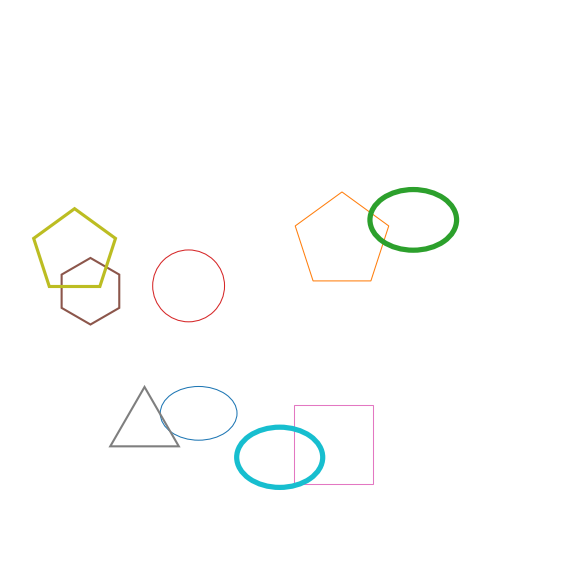[{"shape": "oval", "thickness": 0.5, "radius": 0.33, "center": [0.344, 0.283]}, {"shape": "pentagon", "thickness": 0.5, "radius": 0.43, "center": [0.592, 0.582]}, {"shape": "oval", "thickness": 2.5, "radius": 0.38, "center": [0.716, 0.618]}, {"shape": "circle", "thickness": 0.5, "radius": 0.31, "center": [0.327, 0.504]}, {"shape": "hexagon", "thickness": 1, "radius": 0.29, "center": [0.157, 0.495]}, {"shape": "square", "thickness": 0.5, "radius": 0.34, "center": [0.578, 0.23]}, {"shape": "triangle", "thickness": 1, "radius": 0.34, "center": [0.25, 0.261]}, {"shape": "pentagon", "thickness": 1.5, "radius": 0.37, "center": [0.129, 0.563]}, {"shape": "oval", "thickness": 2.5, "radius": 0.37, "center": [0.484, 0.207]}]